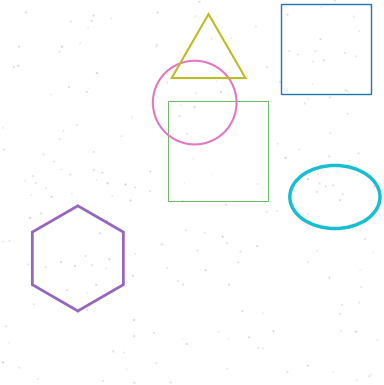[{"shape": "square", "thickness": 1, "radius": 0.58, "center": [0.847, 0.872]}, {"shape": "square", "thickness": 0.5, "radius": 0.65, "center": [0.566, 0.608]}, {"shape": "hexagon", "thickness": 2, "radius": 0.68, "center": [0.202, 0.329]}, {"shape": "circle", "thickness": 1.5, "radius": 0.54, "center": [0.506, 0.734]}, {"shape": "triangle", "thickness": 1.5, "radius": 0.55, "center": [0.542, 0.853]}, {"shape": "oval", "thickness": 2.5, "radius": 0.59, "center": [0.87, 0.488]}]